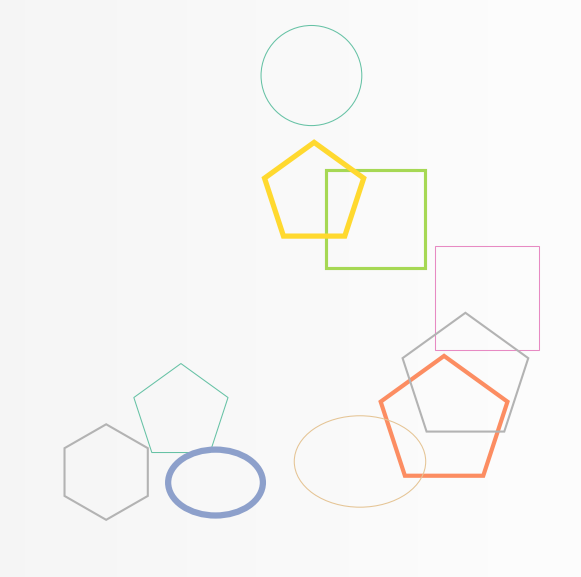[{"shape": "pentagon", "thickness": 0.5, "radius": 0.43, "center": [0.311, 0.284]}, {"shape": "circle", "thickness": 0.5, "radius": 0.43, "center": [0.536, 0.868]}, {"shape": "pentagon", "thickness": 2, "radius": 0.57, "center": [0.764, 0.268]}, {"shape": "oval", "thickness": 3, "radius": 0.41, "center": [0.371, 0.164]}, {"shape": "square", "thickness": 0.5, "radius": 0.45, "center": [0.838, 0.483]}, {"shape": "square", "thickness": 1.5, "radius": 0.42, "center": [0.646, 0.621]}, {"shape": "pentagon", "thickness": 2.5, "radius": 0.45, "center": [0.54, 0.663]}, {"shape": "oval", "thickness": 0.5, "radius": 0.57, "center": [0.619, 0.2]}, {"shape": "pentagon", "thickness": 1, "radius": 0.57, "center": [0.801, 0.344]}, {"shape": "hexagon", "thickness": 1, "radius": 0.41, "center": [0.183, 0.182]}]